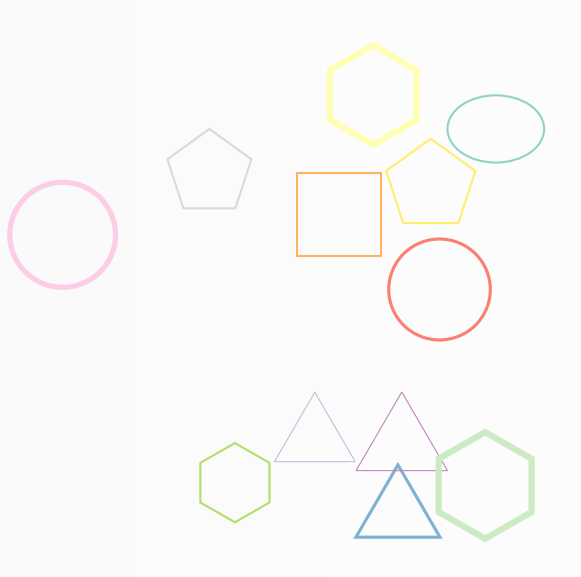[{"shape": "oval", "thickness": 1, "radius": 0.42, "center": [0.853, 0.776]}, {"shape": "hexagon", "thickness": 3, "radius": 0.43, "center": [0.642, 0.835]}, {"shape": "triangle", "thickness": 0.5, "radius": 0.4, "center": [0.542, 0.24]}, {"shape": "circle", "thickness": 1.5, "radius": 0.44, "center": [0.756, 0.498]}, {"shape": "triangle", "thickness": 1.5, "radius": 0.42, "center": [0.685, 0.111]}, {"shape": "square", "thickness": 1, "radius": 0.36, "center": [0.583, 0.628]}, {"shape": "hexagon", "thickness": 1, "radius": 0.34, "center": [0.404, 0.163]}, {"shape": "circle", "thickness": 2.5, "radius": 0.45, "center": [0.108, 0.593]}, {"shape": "pentagon", "thickness": 1, "radius": 0.38, "center": [0.36, 0.7]}, {"shape": "triangle", "thickness": 0.5, "radius": 0.45, "center": [0.691, 0.23]}, {"shape": "hexagon", "thickness": 3, "radius": 0.46, "center": [0.835, 0.159]}, {"shape": "pentagon", "thickness": 1, "radius": 0.4, "center": [0.741, 0.678]}]